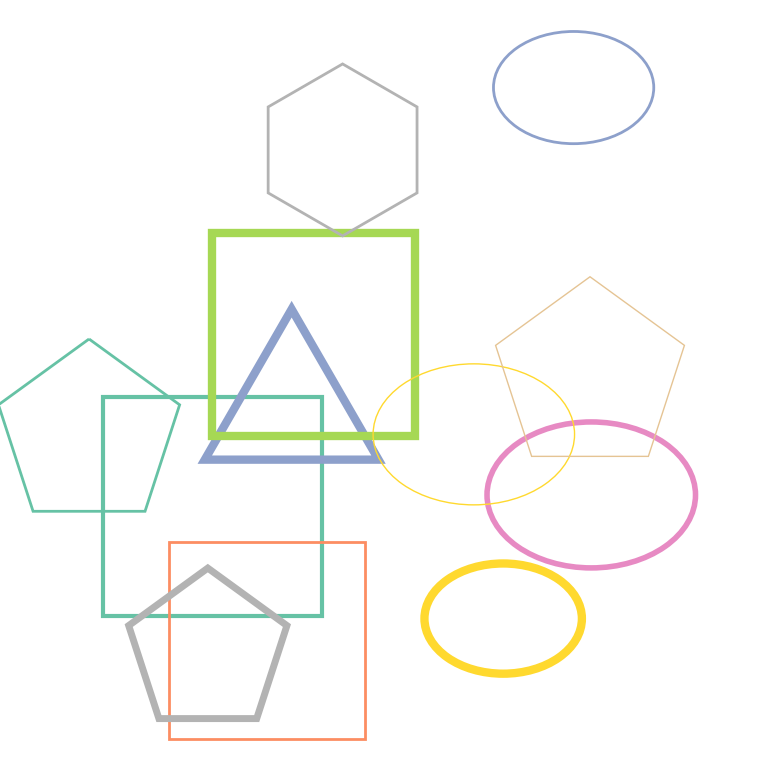[{"shape": "square", "thickness": 1.5, "radius": 0.71, "center": [0.276, 0.342]}, {"shape": "pentagon", "thickness": 1, "radius": 0.62, "center": [0.116, 0.436]}, {"shape": "square", "thickness": 1, "radius": 0.64, "center": [0.347, 0.168]}, {"shape": "oval", "thickness": 1, "radius": 0.52, "center": [0.745, 0.886]}, {"shape": "triangle", "thickness": 3, "radius": 0.65, "center": [0.379, 0.468]}, {"shape": "oval", "thickness": 2, "radius": 0.68, "center": [0.768, 0.357]}, {"shape": "square", "thickness": 3, "radius": 0.66, "center": [0.407, 0.566]}, {"shape": "oval", "thickness": 0.5, "radius": 0.65, "center": [0.615, 0.436]}, {"shape": "oval", "thickness": 3, "radius": 0.51, "center": [0.653, 0.197]}, {"shape": "pentagon", "thickness": 0.5, "radius": 0.64, "center": [0.766, 0.512]}, {"shape": "pentagon", "thickness": 2.5, "radius": 0.54, "center": [0.27, 0.154]}, {"shape": "hexagon", "thickness": 1, "radius": 0.56, "center": [0.445, 0.805]}]